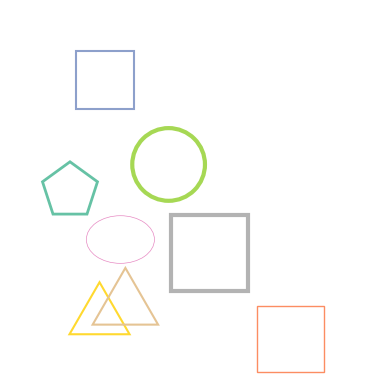[{"shape": "pentagon", "thickness": 2, "radius": 0.38, "center": [0.182, 0.505]}, {"shape": "square", "thickness": 1, "radius": 0.43, "center": [0.755, 0.119]}, {"shape": "square", "thickness": 1.5, "radius": 0.37, "center": [0.273, 0.792]}, {"shape": "oval", "thickness": 0.5, "radius": 0.44, "center": [0.313, 0.378]}, {"shape": "circle", "thickness": 3, "radius": 0.47, "center": [0.438, 0.573]}, {"shape": "triangle", "thickness": 1.5, "radius": 0.45, "center": [0.258, 0.177]}, {"shape": "triangle", "thickness": 1.5, "radius": 0.49, "center": [0.326, 0.206]}, {"shape": "square", "thickness": 3, "radius": 0.5, "center": [0.544, 0.344]}]